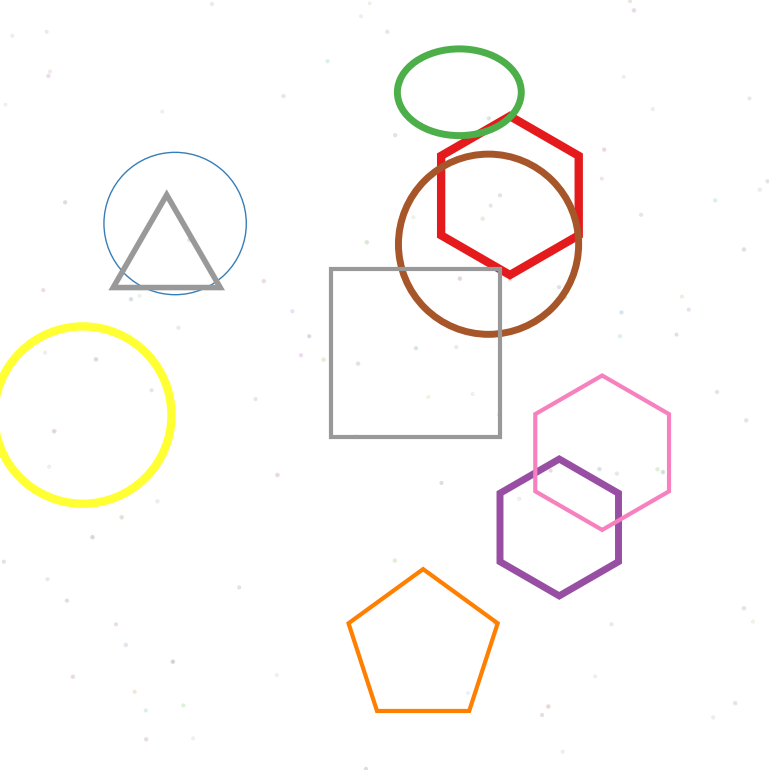[{"shape": "hexagon", "thickness": 3, "radius": 0.52, "center": [0.662, 0.746]}, {"shape": "circle", "thickness": 0.5, "radius": 0.46, "center": [0.227, 0.71]}, {"shape": "oval", "thickness": 2.5, "radius": 0.4, "center": [0.597, 0.88]}, {"shape": "hexagon", "thickness": 2.5, "radius": 0.44, "center": [0.726, 0.315]}, {"shape": "pentagon", "thickness": 1.5, "radius": 0.51, "center": [0.549, 0.159]}, {"shape": "circle", "thickness": 3, "radius": 0.58, "center": [0.108, 0.461]}, {"shape": "circle", "thickness": 2.5, "radius": 0.59, "center": [0.634, 0.683]}, {"shape": "hexagon", "thickness": 1.5, "radius": 0.5, "center": [0.782, 0.412]}, {"shape": "triangle", "thickness": 2, "radius": 0.4, "center": [0.216, 0.667]}, {"shape": "square", "thickness": 1.5, "radius": 0.55, "center": [0.539, 0.542]}]